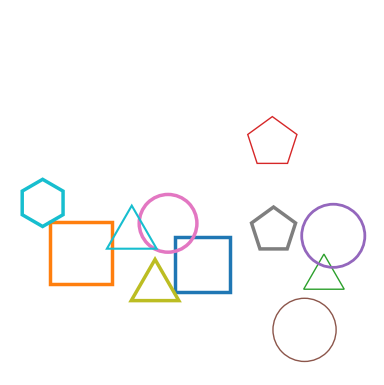[{"shape": "square", "thickness": 2.5, "radius": 0.36, "center": [0.526, 0.313]}, {"shape": "square", "thickness": 2.5, "radius": 0.4, "center": [0.21, 0.343]}, {"shape": "triangle", "thickness": 1, "radius": 0.3, "center": [0.841, 0.279]}, {"shape": "pentagon", "thickness": 1, "radius": 0.34, "center": [0.707, 0.63]}, {"shape": "circle", "thickness": 2, "radius": 0.41, "center": [0.866, 0.388]}, {"shape": "circle", "thickness": 1, "radius": 0.41, "center": [0.791, 0.143]}, {"shape": "circle", "thickness": 2.5, "radius": 0.37, "center": [0.436, 0.42]}, {"shape": "pentagon", "thickness": 2.5, "radius": 0.3, "center": [0.711, 0.402]}, {"shape": "triangle", "thickness": 2.5, "radius": 0.36, "center": [0.403, 0.255]}, {"shape": "hexagon", "thickness": 2.5, "radius": 0.31, "center": [0.111, 0.473]}, {"shape": "triangle", "thickness": 1.5, "radius": 0.37, "center": [0.342, 0.391]}]